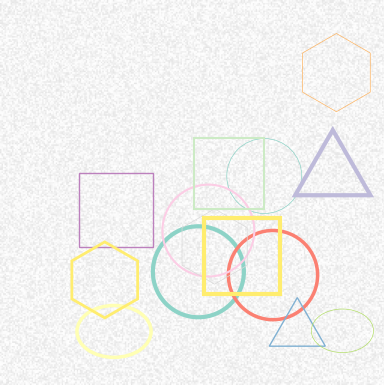[{"shape": "circle", "thickness": 3, "radius": 0.59, "center": [0.515, 0.294]}, {"shape": "circle", "thickness": 0.5, "radius": 0.49, "center": [0.686, 0.543]}, {"shape": "oval", "thickness": 2.5, "radius": 0.48, "center": [0.296, 0.139]}, {"shape": "triangle", "thickness": 3, "radius": 0.56, "center": [0.864, 0.549]}, {"shape": "circle", "thickness": 2.5, "radius": 0.58, "center": [0.709, 0.285]}, {"shape": "triangle", "thickness": 1, "radius": 0.42, "center": [0.772, 0.143]}, {"shape": "hexagon", "thickness": 0.5, "radius": 0.51, "center": [0.874, 0.811]}, {"shape": "oval", "thickness": 0.5, "radius": 0.4, "center": [0.889, 0.141]}, {"shape": "circle", "thickness": 1.5, "radius": 0.6, "center": [0.541, 0.401]}, {"shape": "hexagon", "thickness": 0.5, "radius": 0.49, "center": [0.557, 0.36]}, {"shape": "square", "thickness": 1, "radius": 0.48, "center": [0.301, 0.455]}, {"shape": "square", "thickness": 1.5, "radius": 0.46, "center": [0.595, 0.549]}, {"shape": "square", "thickness": 3, "radius": 0.49, "center": [0.629, 0.335]}, {"shape": "hexagon", "thickness": 2, "radius": 0.49, "center": [0.272, 0.273]}]